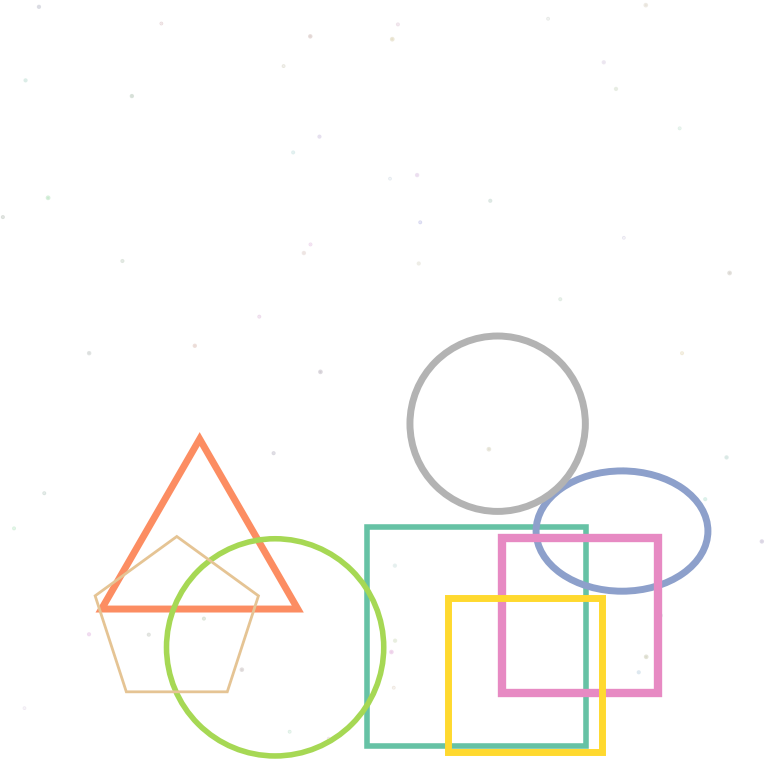[{"shape": "square", "thickness": 2, "radius": 0.71, "center": [0.619, 0.173]}, {"shape": "triangle", "thickness": 2.5, "radius": 0.74, "center": [0.259, 0.283]}, {"shape": "oval", "thickness": 2.5, "radius": 0.56, "center": [0.808, 0.31]}, {"shape": "square", "thickness": 3, "radius": 0.5, "center": [0.753, 0.201]}, {"shape": "circle", "thickness": 2, "radius": 0.71, "center": [0.357, 0.159]}, {"shape": "square", "thickness": 2.5, "radius": 0.5, "center": [0.682, 0.124]}, {"shape": "pentagon", "thickness": 1, "radius": 0.56, "center": [0.23, 0.192]}, {"shape": "circle", "thickness": 2.5, "radius": 0.57, "center": [0.646, 0.45]}]